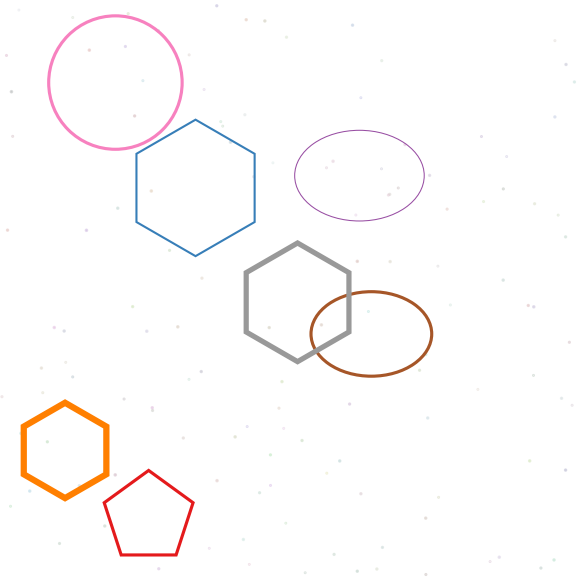[{"shape": "pentagon", "thickness": 1.5, "radius": 0.4, "center": [0.257, 0.104]}, {"shape": "hexagon", "thickness": 1, "radius": 0.59, "center": [0.339, 0.674]}, {"shape": "oval", "thickness": 0.5, "radius": 0.56, "center": [0.622, 0.695]}, {"shape": "hexagon", "thickness": 3, "radius": 0.41, "center": [0.113, 0.219]}, {"shape": "oval", "thickness": 1.5, "radius": 0.52, "center": [0.643, 0.421]}, {"shape": "circle", "thickness": 1.5, "radius": 0.58, "center": [0.2, 0.856]}, {"shape": "hexagon", "thickness": 2.5, "radius": 0.51, "center": [0.515, 0.476]}]